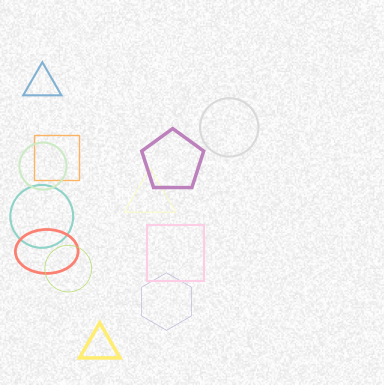[{"shape": "circle", "thickness": 1.5, "radius": 0.41, "center": [0.108, 0.438]}, {"shape": "triangle", "thickness": 0.5, "radius": 0.39, "center": [0.39, 0.487]}, {"shape": "hexagon", "thickness": 0.5, "radius": 0.37, "center": [0.433, 0.217]}, {"shape": "oval", "thickness": 2, "radius": 0.41, "center": [0.121, 0.347]}, {"shape": "triangle", "thickness": 1.5, "radius": 0.29, "center": [0.11, 0.781]}, {"shape": "square", "thickness": 1, "radius": 0.29, "center": [0.148, 0.591]}, {"shape": "circle", "thickness": 0.5, "radius": 0.3, "center": [0.177, 0.302]}, {"shape": "square", "thickness": 1.5, "radius": 0.36, "center": [0.456, 0.343]}, {"shape": "circle", "thickness": 1.5, "radius": 0.38, "center": [0.595, 0.669]}, {"shape": "pentagon", "thickness": 2.5, "radius": 0.42, "center": [0.449, 0.581]}, {"shape": "circle", "thickness": 1.5, "radius": 0.31, "center": [0.112, 0.569]}, {"shape": "triangle", "thickness": 2.5, "radius": 0.3, "center": [0.259, 0.101]}]